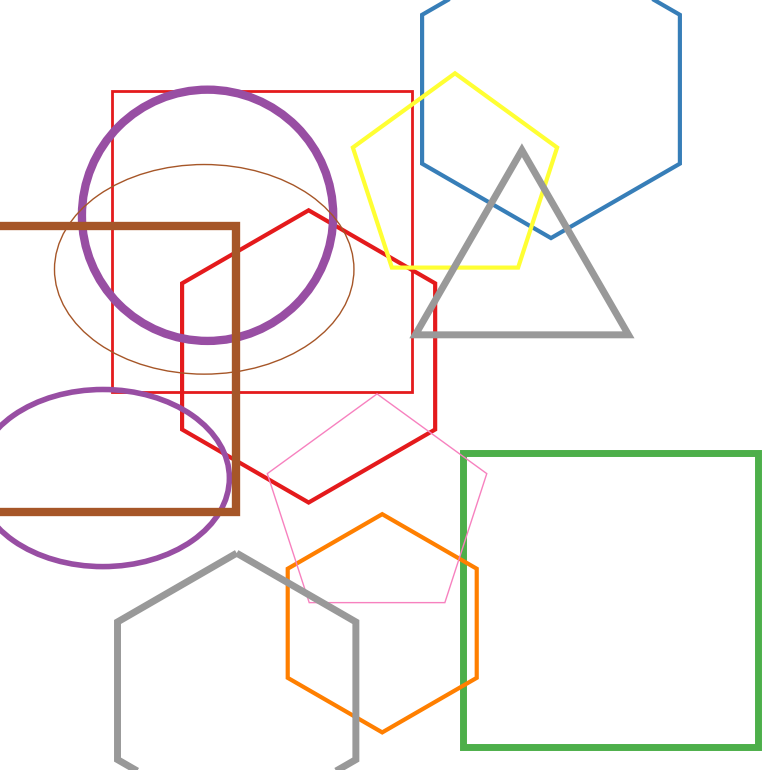[{"shape": "hexagon", "thickness": 1.5, "radius": 0.95, "center": [0.401, 0.537]}, {"shape": "square", "thickness": 1, "radius": 0.98, "center": [0.34, 0.686]}, {"shape": "hexagon", "thickness": 1.5, "radius": 0.97, "center": [0.716, 0.884]}, {"shape": "square", "thickness": 2.5, "radius": 0.96, "center": [0.793, 0.221]}, {"shape": "circle", "thickness": 3, "radius": 0.82, "center": [0.27, 0.72]}, {"shape": "oval", "thickness": 2, "radius": 0.82, "center": [0.134, 0.379]}, {"shape": "hexagon", "thickness": 1.5, "radius": 0.71, "center": [0.496, 0.191]}, {"shape": "pentagon", "thickness": 1.5, "radius": 0.7, "center": [0.591, 0.765]}, {"shape": "square", "thickness": 3, "radius": 0.93, "center": [0.12, 0.521]}, {"shape": "oval", "thickness": 0.5, "radius": 0.97, "center": [0.265, 0.65]}, {"shape": "pentagon", "thickness": 0.5, "radius": 0.75, "center": [0.49, 0.339]}, {"shape": "hexagon", "thickness": 2.5, "radius": 0.89, "center": [0.307, 0.103]}, {"shape": "triangle", "thickness": 2.5, "radius": 0.8, "center": [0.678, 0.645]}]